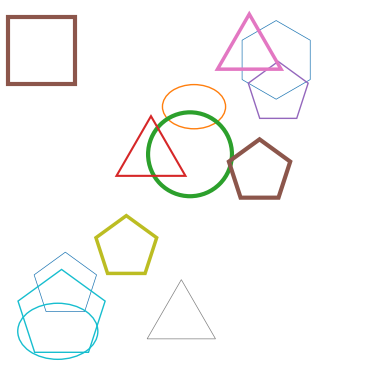[{"shape": "hexagon", "thickness": 0.5, "radius": 0.51, "center": [0.717, 0.844]}, {"shape": "pentagon", "thickness": 0.5, "radius": 0.43, "center": [0.17, 0.26]}, {"shape": "oval", "thickness": 1, "radius": 0.41, "center": [0.504, 0.723]}, {"shape": "circle", "thickness": 3, "radius": 0.54, "center": [0.494, 0.599]}, {"shape": "triangle", "thickness": 1.5, "radius": 0.52, "center": [0.392, 0.595]}, {"shape": "pentagon", "thickness": 1, "radius": 0.41, "center": [0.723, 0.759]}, {"shape": "square", "thickness": 3, "radius": 0.44, "center": [0.108, 0.87]}, {"shape": "pentagon", "thickness": 3, "radius": 0.42, "center": [0.674, 0.554]}, {"shape": "triangle", "thickness": 2.5, "radius": 0.48, "center": [0.647, 0.868]}, {"shape": "triangle", "thickness": 0.5, "radius": 0.51, "center": [0.471, 0.171]}, {"shape": "pentagon", "thickness": 2.5, "radius": 0.41, "center": [0.328, 0.357]}, {"shape": "pentagon", "thickness": 1, "radius": 0.59, "center": [0.16, 0.181]}, {"shape": "oval", "thickness": 1, "radius": 0.52, "center": [0.15, 0.14]}]